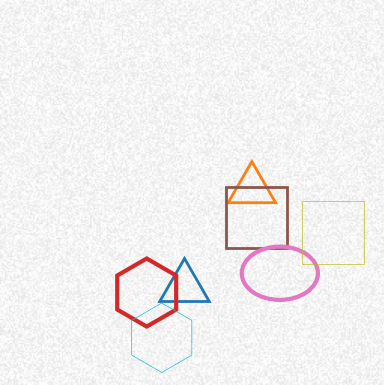[{"shape": "triangle", "thickness": 2, "radius": 0.37, "center": [0.479, 0.254]}, {"shape": "triangle", "thickness": 2, "radius": 0.36, "center": [0.654, 0.509]}, {"shape": "hexagon", "thickness": 3, "radius": 0.44, "center": [0.381, 0.24]}, {"shape": "square", "thickness": 2, "radius": 0.4, "center": [0.666, 0.435]}, {"shape": "oval", "thickness": 3, "radius": 0.49, "center": [0.727, 0.29]}, {"shape": "square", "thickness": 0.5, "radius": 0.41, "center": [0.865, 0.397]}, {"shape": "hexagon", "thickness": 0.5, "radius": 0.45, "center": [0.42, 0.123]}]